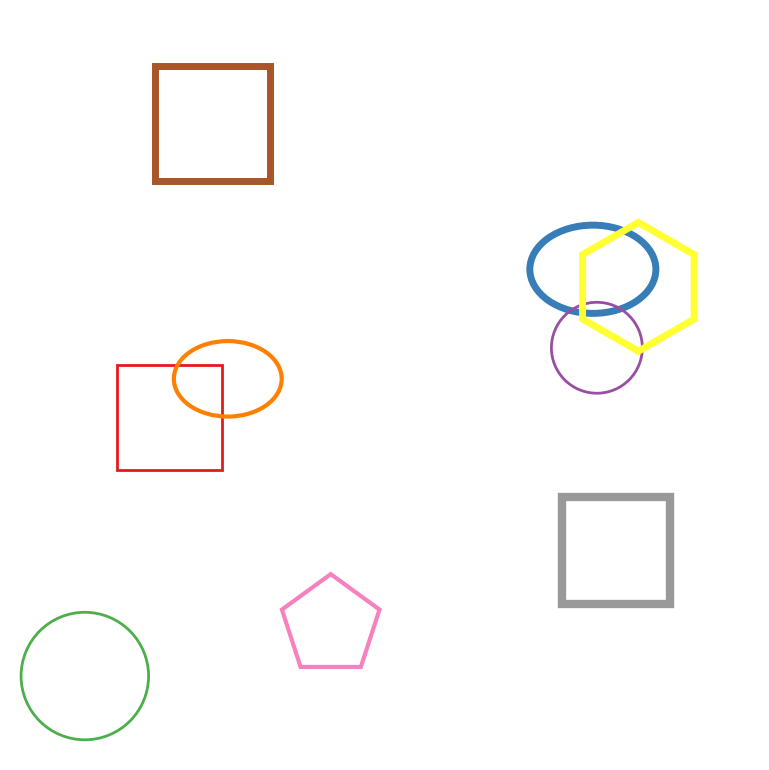[{"shape": "square", "thickness": 1, "radius": 0.34, "center": [0.22, 0.458]}, {"shape": "oval", "thickness": 2.5, "radius": 0.41, "center": [0.77, 0.65]}, {"shape": "circle", "thickness": 1, "radius": 0.41, "center": [0.11, 0.122]}, {"shape": "circle", "thickness": 1, "radius": 0.3, "center": [0.775, 0.548]}, {"shape": "oval", "thickness": 1.5, "radius": 0.35, "center": [0.296, 0.508]}, {"shape": "hexagon", "thickness": 2.5, "radius": 0.42, "center": [0.829, 0.628]}, {"shape": "square", "thickness": 2.5, "radius": 0.37, "center": [0.277, 0.84]}, {"shape": "pentagon", "thickness": 1.5, "radius": 0.33, "center": [0.43, 0.188]}, {"shape": "square", "thickness": 3, "radius": 0.35, "center": [0.8, 0.285]}]